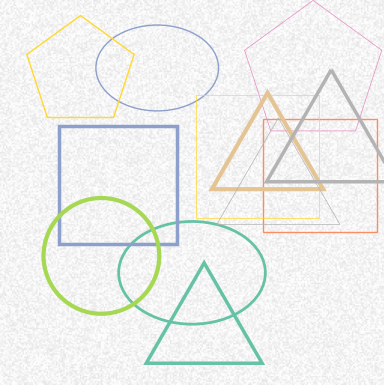[{"shape": "oval", "thickness": 2, "radius": 0.95, "center": [0.499, 0.291]}, {"shape": "triangle", "thickness": 2.5, "radius": 0.87, "center": [0.53, 0.143]}, {"shape": "square", "thickness": 1, "radius": 0.74, "center": [0.831, 0.544]}, {"shape": "oval", "thickness": 1, "radius": 0.8, "center": [0.408, 0.823]}, {"shape": "square", "thickness": 2.5, "radius": 0.76, "center": [0.306, 0.519]}, {"shape": "pentagon", "thickness": 0.5, "radius": 0.94, "center": [0.813, 0.812]}, {"shape": "circle", "thickness": 3, "radius": 0.75, "center": [0.263, 0.335]}, {"shape": "pentagon", "thickness": 1, "radius": 0.73, "center": [0.209, 0.813]}, {"shape": "square", "thickness": 0.5, "radius": 0.8, "center": [0.67, 0.593]}, {"shape": "triangle", "thickness": 3, "radius": 0.83, "center": [0.695, 0.592]}, {"shape": "triangle", "thickness": 2.5, "radius": 0.97, "center": [0.86, 0.625]}, {"shape": "triangle", "thickness": 0.5, "radius": 0.92, "center": [0.723, 0.509]}]